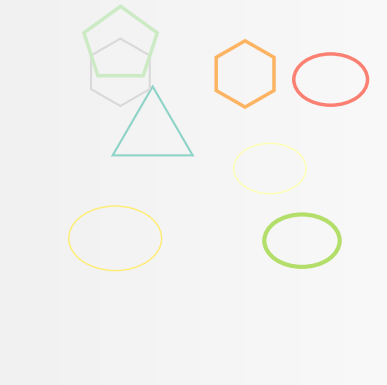[{"shape": "triangle", "thickness": 1.5, "radius": 0.6, "center": [0.394, 0.656]}, {"shape": "oval", "thickness": 1, "radius": 0.47, "center": [0.696, 0.562]}, {"shape": "oval", "thickness": 2.5, "radius": 0.48, "center": [0.853, 0.793]}, {"shape": "hexagon", "thickness": 2.5, "radius": 0.43, "center": [0.632, 0.808]}, {"shape": "oval", "thickness": 3, "radius": 0.49, "center": [0.779, 0.375]}, {"shape": "hexagon", "thickness": 1.5, "radius": 0.44, "center": [0.311, 0.812]}, {"shape": "pentagon", "thickness": 2.5, "radius": 0.5, "center": [0.311, 0.884]}, {"shape": "oval", "thickness": 1, "radius": 0.6, "center": [0.297, 0.381]}]